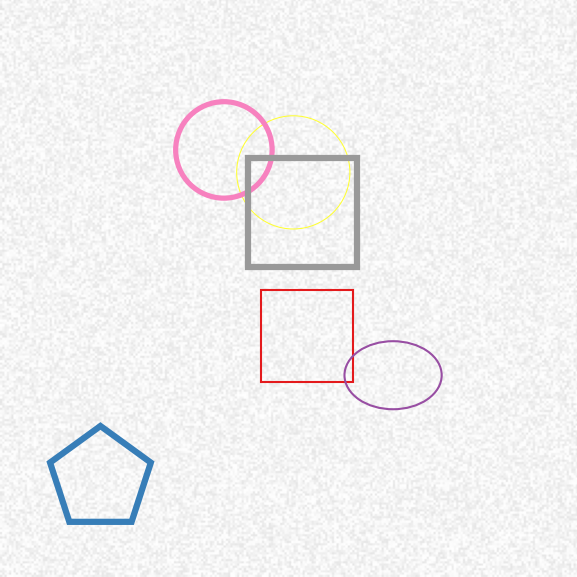[{"shape": "square", "thickness": 1, "radius": 0.4, "center": [0.532, 0.417]}, {"shape": "pentagon", "thickness": 3, "radius": 0.46, "center": [0.174, 0.17]}, {"shape": "oval", "thickness": 1, "radius": 0.42, "center": [0.681, 0.349]}, {"shape": "circle", "thickness": 0.5, "radius": 0.49, "center": [0.508, 0.701]}, {"shape": "circle", "thickness": 2.5, "radius": 0.42, "center": [0.388, 0.74]}, {"shape": "square", "thickness": 3, "radius": 0.47, "center": [0.523, 0.631]}]